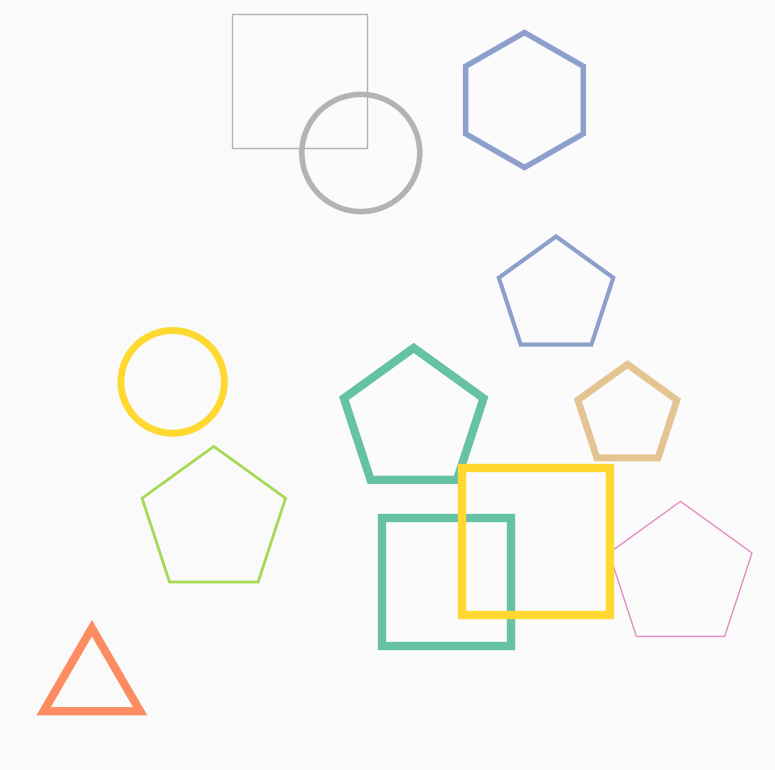[{"shape": "pentagon", "thickness": 3, "radius": 0.47, "center": [0.534, 0.453]}, {"shape": "square", "thickness": 3, "radius": 0.42, "center": [0.576, 0.244]}, {"shape": "triangle", "thickness": 3, "radius": 0.36, "center": [0.119, 0.112]}, {"shape": "pentagon", "thickness": 1.5, "radius": 0.39, "center": [0.717, 0.615]}, {"shape": "hexagon", "thickness": 2, "radius": 0.44, "center": [0.677, 0.87]}, {"shape": "pentagon", "thickness": 0.5, "radius": 0.48, "center": [0.878, 0.252]}, {"shape": "pentagon", "thickness": 1, "radius": 0.49, "center": [0.276, 0.323]}, {"shape": "square", "thickness": 3, "radius": 0.48, "center": [0.692, 0.297]}, {"shape": "circle", "thickness": 2.5, "radius": 0.33, "center": [0.223, 0.504]}, {"shape": "pentagon", "thickness": 2.5, "radius": 0.34, "center": [0.81, 0.46]}, {"shape": "circle", "thickness": 2, "radius": 0.38, "center": [0.466, 0.801]}, {"shape": "square", "thickness": 0.5, "radius": 0.43, "center": [0.387, 0.895]}]